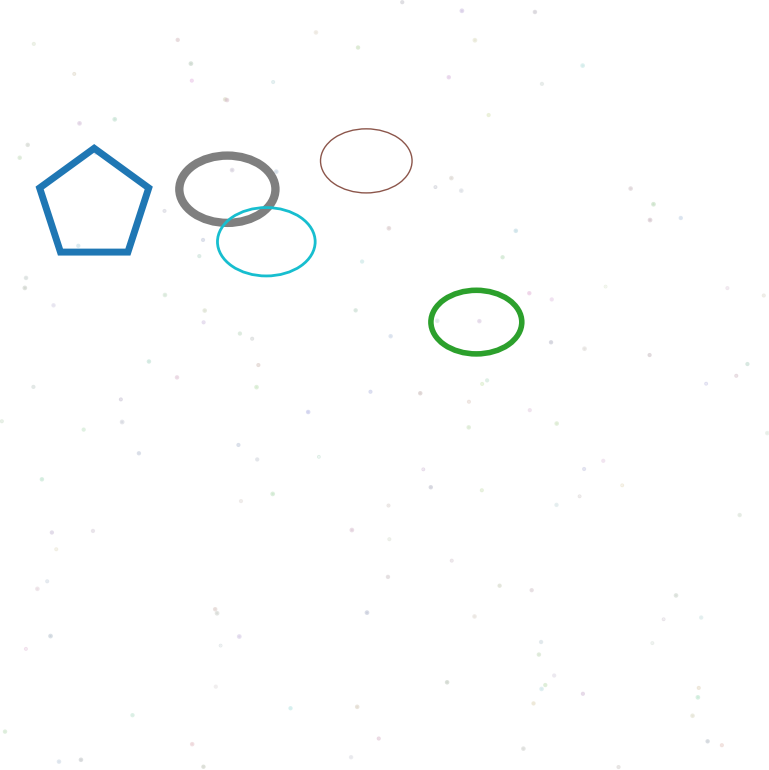[{"shape": "pentagon", "thickness": 2.5, "radius": 0.37, "center": [0.122, 0.733]}, {"shape": "oval", "thickness": 2, "radius": 0.3, "center": [0.619, 0.582]}, {"shape": "oval", "thickness": 0.5, "radius": 0.3, "center": [0.476, 0.791]}, {"shape": "oval", "thickness": 3, "radius": 0.31, "center": [0.295, 0.754]}, {"shape": "oval", "thickness": 1, "radius": 0.32, "center": [0.346, 0.686]}]